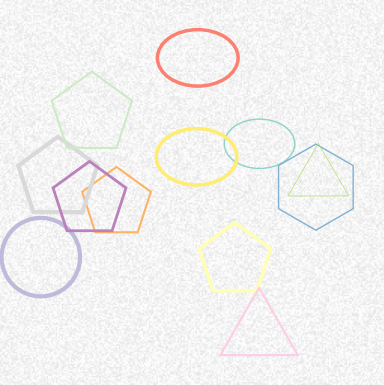[{"shape": "oval", "thickness": 1, "radius": 0.46, "center": [0.674, 0.626]}, {"shape": "pentagon", "thickness": 2.5, "radius": 0.49, "center": [0.61, 0.324]}, {"shape": "circle", "thickness": 3, "radius": 0.51, "center": [0.106, 0.332]}, {"shape": "oval", "thickness": 2.5, "radius": 0.52, "center": [0.514, 0.85]}, {"shape": "hexagon", "thickness": 1, "radius": 0.56, "center": [0.82, 0.514]}, {"shape": "pentagon", "thickness": 1.5, "radius": 0.47, "center": [0.303, 0.473]}, {"shape": "triangle", "thickness": 0.5, "radius": 0.45, "center": [0.827, 0.536]}, {"shape": "triangle", "thickness": 1.5, "radius": 0.58, "center": [0.673, 0.136]}, {"shape": "pentagon", "thickness": 3, "radius": 0.54, "center": [0.15, 0.537]}, {"shape": "pentagon", "thickness": 2, "radius": 0.5, "center": [0.233, 0.481]}, {"shape": "pentagon", "thickness": 1.5, "radius": 0.55, "center": [0.238, 0.704]}, {"shape": "oval", "thickness": 2.5, "radius": 0.52, "center": [0.51, 0.593]}]